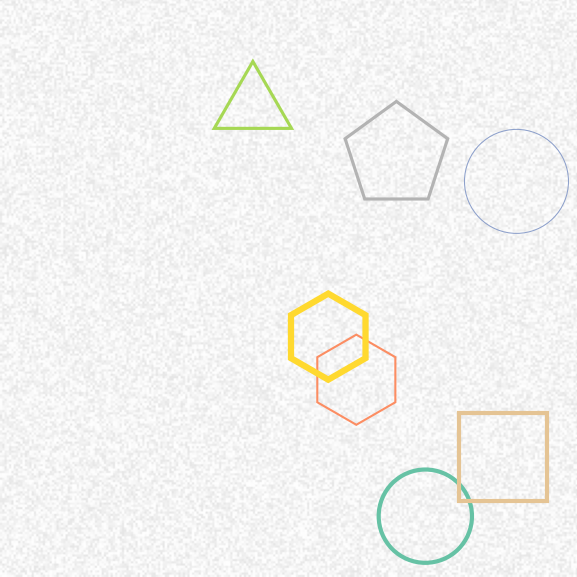[{"shape": "circle", "thickness": 2, "radius": 0.4, "center": [0.737, 0.105]}, {"shape": "hexagon", "thickness": 1, "radius": 0.39, "center": [0.617, 0.342]}, {"shape": "circle", "thickness": 0.5, "radius": 0.45, "center": [0.894, 0.685]}, {"shape": "triangle", "thickness": 1.5, "radius": 0.39, "center": [0.438, 0.815]}, {"shape": "hexagon", "thickness": 3, "radius": 0.37, "center": [0.568, 0.416]}, {"shape": "square", "thickness": 2, "radius": 0.38, "center": [0.871, 0.207]}, {"shape": "pentagon", "thickness": 1.5, "radius": 0.47, "center": [0.686, 0.73]}]